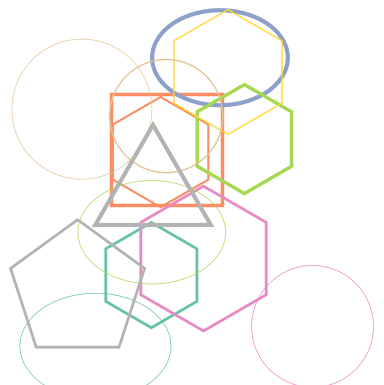[{"shape": "hexagon", "thickness": 2, "radius": 0.68, "center": [0.393, 0.285]}, {"shape": "oval", "thickness": 0.5, "radius": 0.98, "center": [0.248, 0.101]}, {"shape": "square", "thickness": 2.5, "radius": 0.73, "center": [0.433, 0.612]}, {"shape": "hexagon", "thickness": 1.5, "radius": 0.72, "center": [0.417, 0.605]}, {"shape": "oval", "thickness": 3, "radius": 0.88, "center": [0.571, 0.85]}, {"shape": "circle", "thickness": 0.5, "radius": 0.79, "center": [0.812, 0.152]}, {"shape": "hexagon", "thickness": 2, "radius": 0.94, "center": [0.529, 0.328]}, {"shape": "oval", "thickness": 0.5, "radius": 0.96, "center": [0.394, 0.397]}, {"shape": "hexagon", "thickness": 2.5, "radius": 0.71, "center": [0.635, 0.639]}, {"shape": "hexagon", "thickness": 1, "radius": 0.81, "center": [0.592, 0.813]}, {"shape": "circle", "thickness": 1, "radius": 0.73, "center": [0.432, 0.698]}, {"shape": "circle", "thickness": 0.5, "radius": 0.91, "center": [0.213, 0.716]}, {"shape": "pentagon", "thickness": 2, "radius": 0.91, "center": [0.202, 0.246]}, {"shape": "triangle", "thickness": 3, "radius": 0.87, "center": [0.397, 0.502]}]